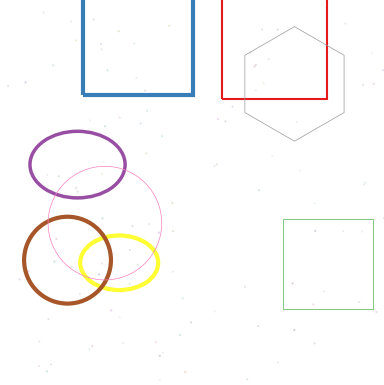[{"shape": "square", "thickness": 1.5, "radius": 0.68, "center": [0.712, 0.879]}, {"shape": "square", "thickness": 3, "radius": 0.71, "center": [0.358, 0.897]}, {"shape": "square", "thickness": 0.5, "radius": 0.59, "center": [0.852, 0.314]}, {"shape": "oval", "thickness": 2.5, "radius": 0.62, "center": [0.201, 0.572]}, {"shape": "oval", "thickness": 3, "radius": 0.51, "center": [0.31, 0.317]}, {"shape": "circle", "thickness": 3, "radius": 0.56, "center": [0.175, 0.324]}, {"shape": "circle", "thickness": 0.5, "radius": 0.74, "center": [0.272, 0.42]}, {"shape": "hexagon", "thickness": 0.5, "radius": 0.74, "center": [0.765, 0.782]}]